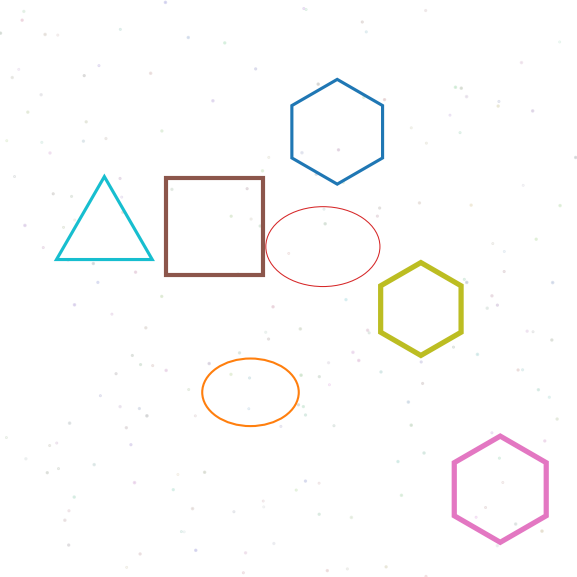[{"shape": "hexagon", "thickness": 1.5, "radius": 0.45, "center": [0.584, 0.771]}, {"shape": "oval", "thickness": 1, "radius": 0.42, "center": [0.434, 0.32]}, {"shape": "oval", "thickness": 0.5, "radius": 0.49, "center": [0.559, 0.572]}, {"shape": "square", "thickness": 2, "radius": 0.42, "center": [0.371, 0.607]}, {"shape": "hexagon", "thickness": 2.5, "radius": 0.46, "center": [0.866, 0.152]}, {"shape": "hexagon", "thickness": 2.5, "radius": 0.4, "center": [0.729, 0.464]}, {"shape": "triangle", "thickness": 1.5, "radius": 0.48, "center": [0.181, 0.598]}]